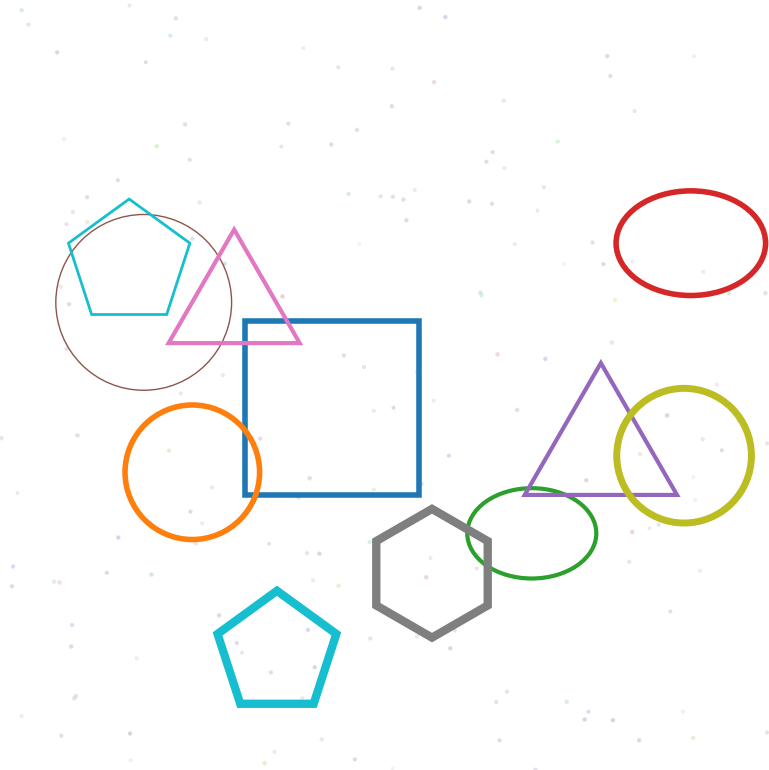[{"shape": "square", "thickness": 2, "radius": 0.56, "center": [0.431, 0.471]}, {"shape": "circle", "thickness": 2, "radius": 0.44, "center": [0.25, 0.387]}, {"shape": "oval", "thickness": 1.5, "radius": 0.42, "center": [0.691, 0.307]}, {"shape": "oval", "thickness": 2, "radius": 0.49, "center": [0.897, 0.684]}, {"shape": "triangle", "thickness": 1.5, "radius": 0.57, "center": [0.78, 0.414]}, {"shape": "circle", "thickness": 0.5, "radius": 0.57, "center": [0.187, 0.607]}, {"shape": "triangle", "thickness": 1.5, "radius": 0.49, "center": [0.304, 0.604]}, {"shape": "hexagon", "thickness": 3, "radius": 0.42, "center": [0.561, 0.256]}, {"shape": "circle", "thickness": 2.5, "radius": 0.44, "center": [0.888, 0.408]}, {"shape": "pentagon", "thickness": 3, "radius": 0.41, "center": [0.36, 0.152]}, {"shape": "pentagon", "thickness": 1, "radius": 0.41, "center": [0.168, 0.659]}]